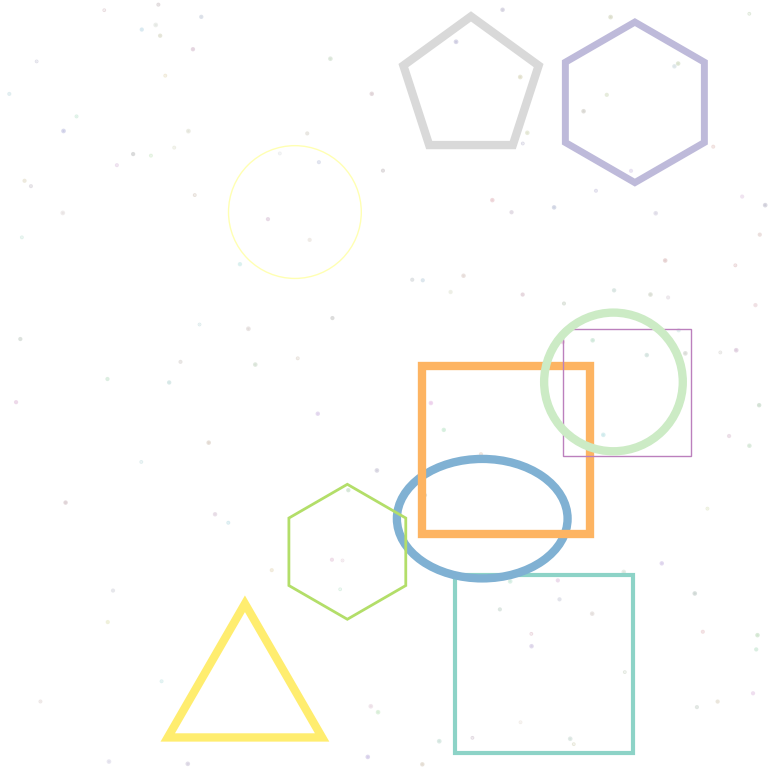[{"shape": "square", "thickness": 1.5, "radius": 0.58, "center": [0.706, 0.137]}, {"shape": "circle", "thickness": 0.5, "radius": 0.43, "center": [0.383, 0.725]}, {"shape": "hexagon", "thickness": 2.5, "radius": 0.52, "center": [0.825, 0.867]}, {"shape": "oval", "thickness": 3, "radius": 0.55, "center": [0.626, 0.326]}, {"shape": "square", "thickness": 3, "radius": 0.54, "center": [0.657, 0.415]}, {"shape": "hexagon", "thickness": 1, "radius": 0.44, "center": [0.451, 0.283]}, {"shape": "pentagon", "thickness": 3, "radius": 0.46, "center": [0.612, 0.886]}, {"shape": "square", "thickness": 0.5, "radius": 0.41, "center": [0.814, 0.49]}, {"shape": "circle", "thickness": 3, "radius": 0.45, "center": [0.797, 0.504]}, {"shape": "triangle", "thickness": 3, "radius": 0.58, "center": [0.318, 0.1]}]